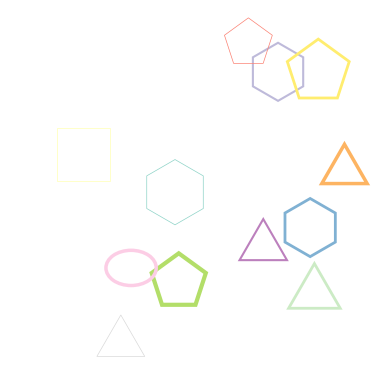[{"shape": "hexagon", "thickness": 0.5, "radius": 0.42, "center": [0.455, 0.501]}, {"shape": "square", "thickness": 0.5, "radius": 0.34, "center": [0.216, 0.598]}, {"shape": "hexagon", "thickness": 1.5, "radius": 0.38, "center": [0.722, 0.813]}, {"shape": "pentagon", "thickness": 0.5, "radius": 0.33, "center": [0.645, 0.888]}, {"shape": "hexagon", "thickness": 2, "radius": 0.38, "center": [0.806, 0.409]}, {"shape": "triangle", "thickness": 2.5, "radius": 0.34, "center": [0.895, 0.557]}, {"shape": "pentagon", "thickness": 3, "radius": 0.37, "center": [0.464, 0.268]}, {"shape": "oval", "thickness": 2.5, "radius": 0.33, "center": [0.34, 0.304]}, {"shape": "triangle", "thickness": 0.5, "radius": 0.36, "center": [0.314, 0.11]}, {"shape": "triangle", "thickness": 1.5, "radius": 0.36, "center": [0.684, 0.36]}, {"shape": "triangle", "thickness": 2, "radius": 0.39, "center": [0.817, 0.238]}, {"shape": "pentagon", "thickness": 2, "radius": 0.42, "center": [0.827, 0.814]}]